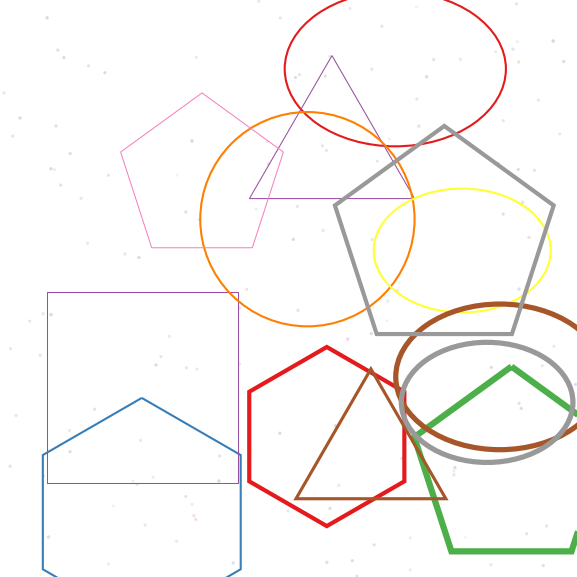[{"shape": "hexagon", "thickness": 2, "radius": 0.78, "center": [0.566, 0.243]}, {"shape": "oval", "thickness": 1, "radius": 0.96, "center": [0.685, 0.88]}, {"shape": "hexagon", "thickness": 1, "radius": 0.99, "center": [0.245, 0.112]}, {"shape": "pentagon", "thickness": 3, "radius": 0.88, "center": [0.886, 0.188]}, {"shape": "square", "thickness": 0.5, "radius": 0.83, "center": [0.246, 0.328]}, {"shape": "triangle", "thickness": 0.5, "radius": 0.83, "center": [0.575, 0.738]}, {"shape": "circle", "thickness": 1, "radius": 0.93, "center": [0.532, 0.62]}, {"shape": "oval", "thickness": 1, "radius": 0.77, "center": [0.8, 0.565]}, {"shape": "oval", "thickness": 2.5, "radius": 0.9, "center": [0.865, 0.347]}, {"shape": "triangle", "thickness": 1.5, "radius": 0.75, "center": [0.642, 0.21]}, {"shape": "pentagon", "thickness": 0.5, "radius": 0.74, "center": [0.35, 0.69]}, {"shape": "oval", "thickness": 2.5, "radius": 0.74, "center": [0.844, 0.302]}, {"shape": "pentagon", "thickness": 2, "radius": 1.0, "center": [0.769, 0.582]}]